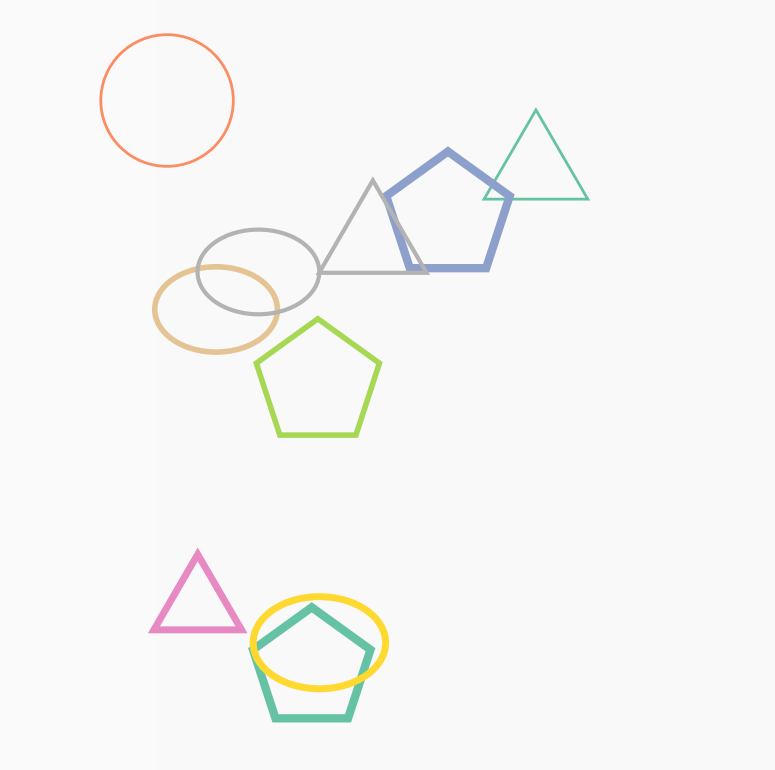[{"shape": "pentagon", "thickness": 3, "radius": 0.4, "center": [0.402, 0.132]}, {"shape": "triangle", "thickness": 1, "radius": 0.39, "center": [0.692, 0.78]}, {"shape": "circle", "thickness": 1, "radius": 0.43, "center": [0.216, 0.869]}, {"shape": "pentagon", "thickness": 3, "radius": 0.42, "center": [0.578, 0.719]}, {"shape": "triangle", "thickness": 2.5, "radius": 0.33, "center": [0.255, 0.215]}, {"shape": "pentagon", "thickness": 2, "radius": 0.42, "center": [0.41, 0.502]}, {"shape": "oval", "thickness": 2.5, "radius": 0.43, "center": [0.412, 0.165]}, {"shape": "oval", "thickness": 2, "radius": 0.4, "center": [0.279, 0.598]}, {"shape": "oval", "thickness": 1.5, "radius": 0.39, "center": [0.333, 0.647]}, {"shape": "triangle", "thickness": 1.5, "radius": 0.4, "center": [0.481, 0.686]}]